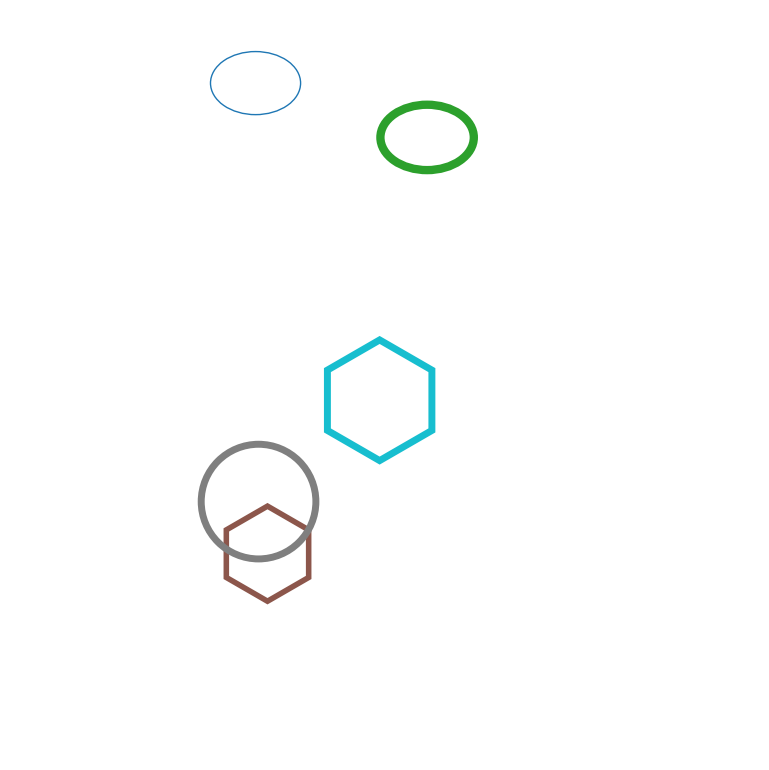[{"shape": "oval", "thickness": 0.5, "radius": 0.29, "center": [0.332, 0.892]}, {"shape": "oval", "thickness": 3, "radius": 0.3, "center": [0.555, 0.822]}, {"shape": "hexagon", "thickness": 2, "radius": 0.31, "center": [0.347, 0.281]}, {"shape": "circle", "thickness": 2.5, "radius": 0.37, "center": [0.336, 0.349]}, {"shape": "hexagon", "thickness": 2.5, "radius": 0.39, "center": [0.493, 0.48]}]